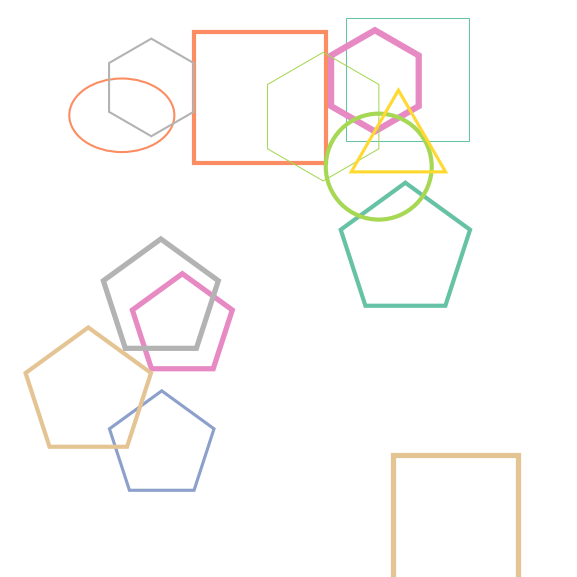[{"shape": "square", "thickness": 0.5, "radius": 0.53, "center": [0.706, 0.862]}, {"shape": "pentagon", "thickness": 2, "radius": 0.59, "center": [0.702, 0.565]}, {"shape": "oval", "thickness": 1, "radius": 0.45, "center": [0.211, 0.799]}, {"shape": "square", "thickness": 2, "radius": 0.57, "center": [0.45, 0.831]}, {"shape": "pentagon", "thickness": 1.5, "radius": 0.48, "center": [0.28, 0.227]}, {"shape": "pentagon", "thickness": 2.5, "radius": 0.45, "center": [0.316, 0.434]}, {"shape": "hexagon", "thickness": 3, "radius": 0.44, "center": [0.649, 0.859]}, {"shape": "circle", "thickness": 2, "radius": 0.46, "center": [0.656, 0.711]}, {"shape": "hexagon", "thickness": 0.5, "radius": 0.56, "center": [0.56, 0.797]}, {"shape": "triangle", "thickness": 1.5, "radius": 0.47, "center": [0.69, 0.749]}, {"shape": "square", "thickness": 2.5, "radius": 0.54, "center": [0.789, 0.103]}, {"shape": "pentagon", "thickness": 2, "radius": 0.57, "center": [0.153, 0.318]}, {"shape": "pentagon", "thickness": 2.5, "radius": 0.52, "center": [0.279, 0.481]}, {"shape": "hexagon", "thickness": 1, "radius": 0.42, "center": [0.262, 0.848]}]